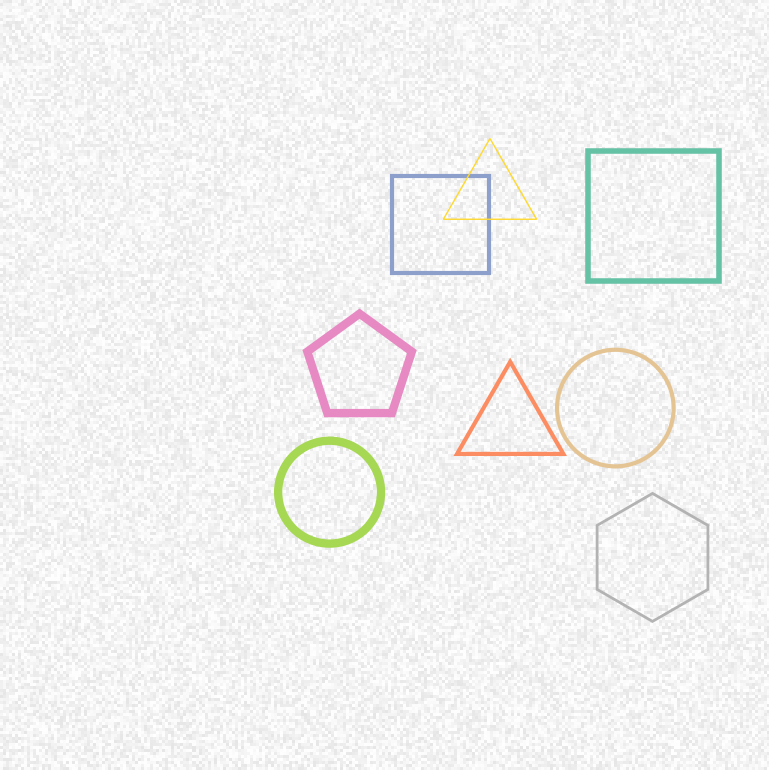[{"shape": "square", "thickness": 2, "radius": 0.42, "center": [0.849, 0.719]}, {"shape": "triangle", "thickness": 1.5, "radius": 0.4, "center": [0.663, 0.45]}, {"shape": "square", "thickness": 1.5, "radius": 0.32, "center": [0.572, 0.709]}, {"shape": "pentagon", "thickness": 3, "radius": 0.36, "center": [0.467, 0.521]}, {"shape": "circle", "thickness": 3, "radius": 0.33, "center": [0.428, 0.361]}, {"shape": "triangle", "thickness": 0.5, "radius": 0.35, "center": [0.636, 0.75]}, {"shape": "circle", "thickness": 1.5, "radius": 0.38, "center": [0.799, 0.47]}, {"shape": "hexagon", "thickness": 1, "radius": 0.42, "center": [0.847, 0.276]}]